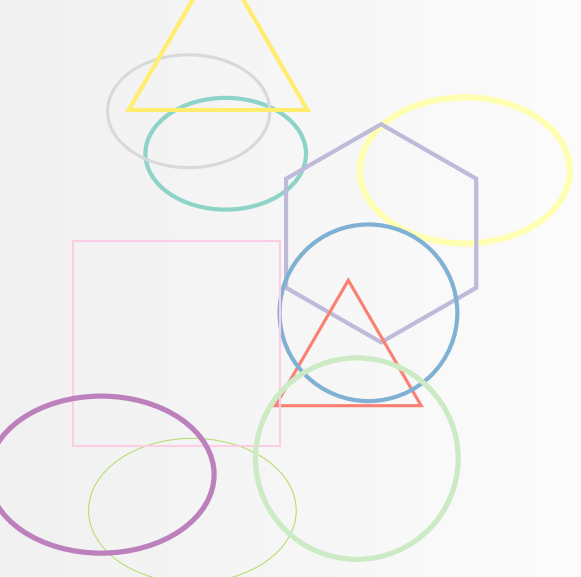[{"shape": "oval", "thickness": 2, "radius": 0.69, "center": [0.388, 0.733]}, {"shape": "oval", "thickness": 3, "radius": 0.9, "center": [0.8, 0.704]}, {"shape": "hexagon", "thickness": 2, "radius": 0.94, "center": [0.656, 0.595]}, {"shape": "triangle", "thickness": 1.5, "radius": 0.72, "center": [0.599, 0.369]}, {"shape": "circle", "thickness": 2, "radius": 0.76, "center": [0.634, 0.458]}, {"shape": "oval", "thickness": 0.5, "radius": 0.89, "center": [0.331, 0.115]}, {"shape": "square", "thickness": 1, "radius": 0.89, "center": [0.303, 0.404]}, {"shape": "oval", "thickness": 1.5, "radius": 0.7, "center": [0.325, 0.807]}, {"shape": "oval", "thickness": 2.5, "radius": 0.97, "center": [0.174, 0.177]}, {"shape": "circle", "thickness": 2.5, "radius": 0.87, "center": [0.614, 0.205]}, {"shape": "triangle", "thickness": 2, "radius": 0.89, "center": [0.375, 0.897]}]